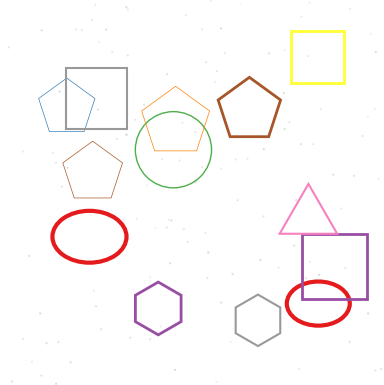[{"shape": "oval", "thickness": 3, "radius": 0.41, "center": [0.827, 0.211]}, {"shape": "oval", "thickness": 3, "radius": 0.48, "center": [0.232, 0.385]}, {"shape": "pentagon", "thickness": 0.5, "radius": 0.38, "center": [0.173, 0.72]}, {"shape": "circle", "thickness": 1, "radius": 0.49, "center": [0.451, 0.611]}, {"shape": "square", "thickness": 2, "radius": 0.42, "center": [0.87, 0.308]}, {"shape": "hexagon", "thickness": 2, "radius": 0.34, "center": [0.411, 0.199]}, {"shape": "pentagon", "thickness": 0.5, "radius": 0.46, "center": [0.456, 0.683]}, {"shape": "square", "thickness": 2, "radius": 0.34, "center": [0.824, 0.853]}, {"shape": "pentagon", "thickness": 0.5, "radius": 0.41, "center": [0.241, 0.552]}, {"shape": "pentagon", "thickness": 2, "radius": 0.43, "center": [0.648, 0.714]}, {"shape": "triangle", "thickness": 1.5, "radius": 0.43, "center": [0.801, 0.436]}, {"shape": "square", "thickness": 1.5, "radius": 0.39, "center": [0.251, 0.744]}, {"shape": "hexagon", "thickness": 1.5, "radius": 0.33, "center": [0.67, 0.168]}]